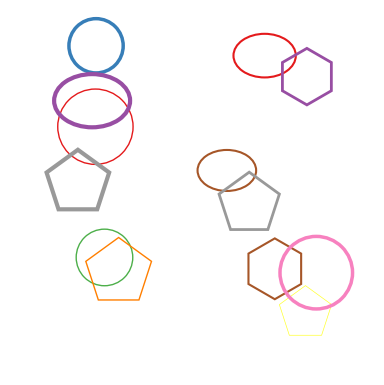[{"shape": "circle", "thickness": 1, "radius": 0.49, "center": [0.248, 0.671]}, {"shape": "oval", "thickness": 1.5, "radius": 0.4, "center": [0.687, 0.856]}, {"shape": "circle", "thickness": 2.5, "radius": 0.35, "center": [0.25, 0.881]}, {"shape": "circle", "thickness": 1, "radius": 0.37, "center": [0.271, 0.331]}, {"shape": "oval", "thickness": 3, "radius": 0.49, "center": [0.239, 0.738]}, {"shape": "hexagon", "thickness": 2, "radius": 0.37, "center": [0.797, 0.801]}, {"shape": "pentagon", "thickness": 1, "radius": 0.45, "center": [0.308, 0.293]}, {"shape": "pentagon", "thickness": 0.5, "radius": 0.36, "center": [0.793, 0.187]}, {"shape": "hexagon", "thickness": 1.5, "radius": 0.39, "center": [0.714, 0.302]}, {"shape": "oval", "thickness": 1.5, "radius": 0.38, "center": [0.589, 0.557]}, {"shape": "circle", "thickness": 2.5, "radius": 0.47, "center": [0.821, 0.292]}, {"shape": "pentagon", "thickness": 3, "radius": 0.43, "center": [0.202, 0.525]}, {"shape": "pentagon", "thickness": 2, "radius": 0.41, "center": [0.647, 0.47]}]